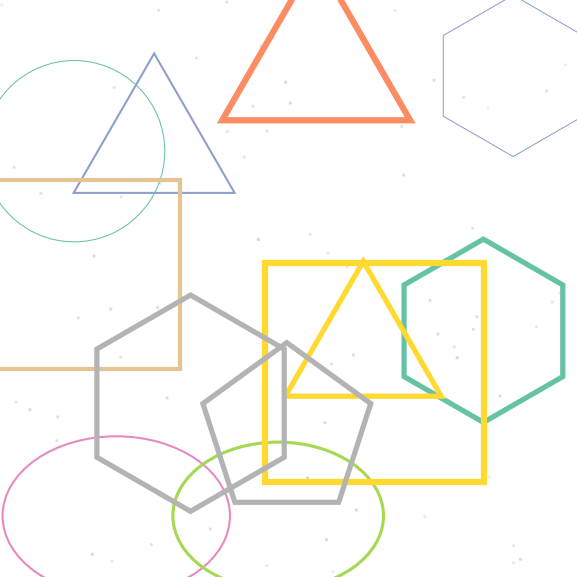[{"shape": "hexagon", "thickness": 2.5, "radius": 0.79, "center": [0.837, 0.426]}, {"shape": "circle", "thickness": 0.5, "radius": 0.78, "center": [0.128, 0.737]}, {"shape": "triangle", "thickness": 3, "radius": 0.94, "center": [0.548, 0.885]}, {"shape": "hexagon", "thickness": 0.5, "radius": 0.7, "center": [0.889, 0.868]}, {"shape": "triangle", "thickness": 1, "radius": 0.8, "center": [0.267, 0.746]}, {"shape": "oval", "thickness": 1, "radius": 0.98, "center": [0.201, 0.106]}, {"shape": "oval", "thickness": 1.5, "radius": 0.91, "center": [0.482, 0.106]}, {"shape": "square", "thickness": 3, "radius": 0.95, "center": [0.649, 0.354]}, {"shape": "triangle", "thickness": 2.5, "radius": 0.78, "center": [0.629, 0.391]}, {"shape": "square", "thickness": 2, "radius": 0.82, "center": [0.149, 0.525]}, {"shape": "pentagon", "thickness": 2.5, "radius": 0.76, "center": [0.497, 0.253]}, {"shape": "hexagon", "thickness": 2.5, "radius": 0.94, "center": [0.33, 0.301]}]